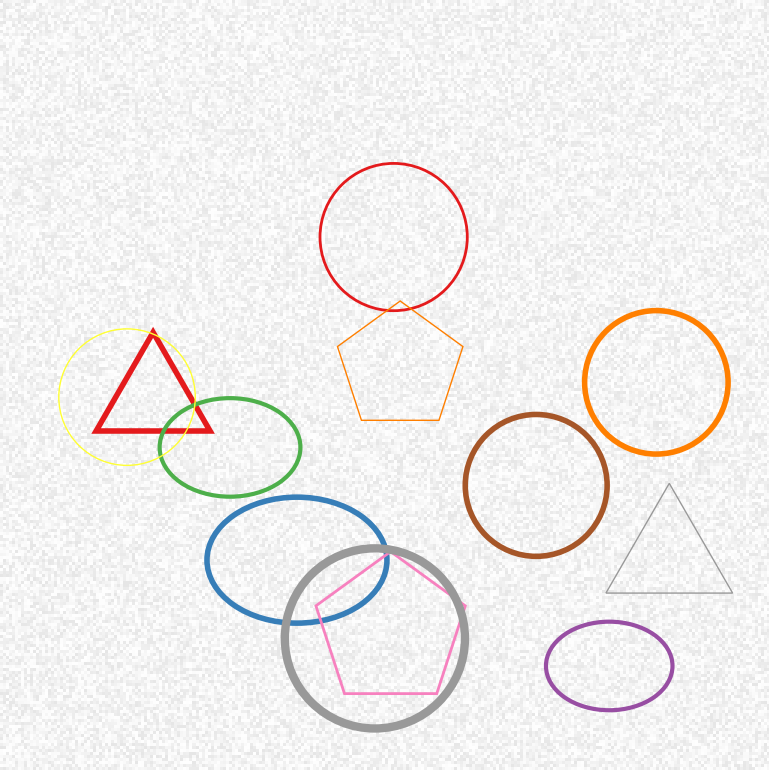[{"shape": "triangle", "thickness": 2, "radius": 0.43, "center": [0.199, 0.483]}, {"shape": "circle", "thickness": 1, "radius": 0.48, "center": [0.511, 0.692]}, {"shape": "oval", "thickness": 2, "radius": 0.58, "center": [0.386, 0.273]}, {"shape": "oval", "thickness": 1.5, "radius": 0.46, "center": [0.299, 0.419]}, {"shape": "oval", "thickness": 1.5, "radius": 0.41, "center": [0.791, 0.135]}, {"shape": "pentagon", "thickness": 0.5, "radius": 0.43, "center": [0.52, 0.523]}, {"shape": "circle", "thickness": 2, "radius": 0.47, "center": [0.852, 0.503]}, {"shape": "circle", "thickness": 0.5, "radius": 0.44, "center": [0.165, 0.484]}, {"shape": "circle", "thickness": 2, "radius": 0.46, "center": [0.696, 0.37]}, {"shape": "pentagon", "thickness": 1, "radius": 0.51, "center": [0.507, 0.182]}, {"shape": "triangle", "thickness": 0.5, "radius": 0.47, "center": [0.869, 0.277]}, {"shape": "circle", "thickness": 3, "radius": 0.58, "center": [0.487, 0.171]}]